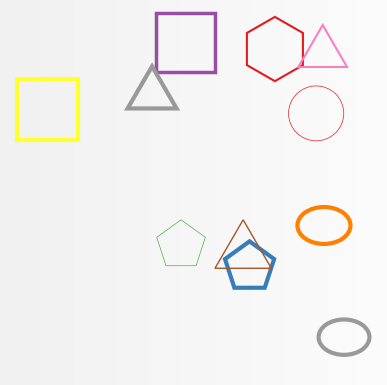[{"shape": "circle", "thickness": 0.5, "radius": 0.36, "center": [0.816, 0.705]}, {"shape": "hexagon", "thickness": 1.5, "radius": 0.42, "center": [0.709, 0.873]}, {"shape": "pentagon", "thickness": 3, "radius": 0.33, "center": [0.644, 0.307]}, {"shape": "pentagon", "thickness": 0.5, "radius": 0.33, "center": [0.467, 0.363]}, {"shape": "square", "thickness": 2.5, "radius": 0.38, "center": [0.479, 0.89]}, {"shape": "oval", "thickness": 3, "radius": 0.34, "center": [0.836, 0.414]}, {"shape": "square", "thickness": 3, "radius": 0.4, "center": [0.122, 0.715]}, {"shape": "triangle", "thickness": 1, "radius": 0.42, "center": [0.627, 0.345]}, {"shape": "triangle", "thickness": 1.5, "radius": 0.36, "center": [0.833, 0.862]}, {"shape": "oval", "thickness": 3, "radius": 0.33, "center": [0.888, 0.124]}, {"shape": "triangle", "thickness": 3, "radius": 0.36, "center": [0.392, 0.755]}]